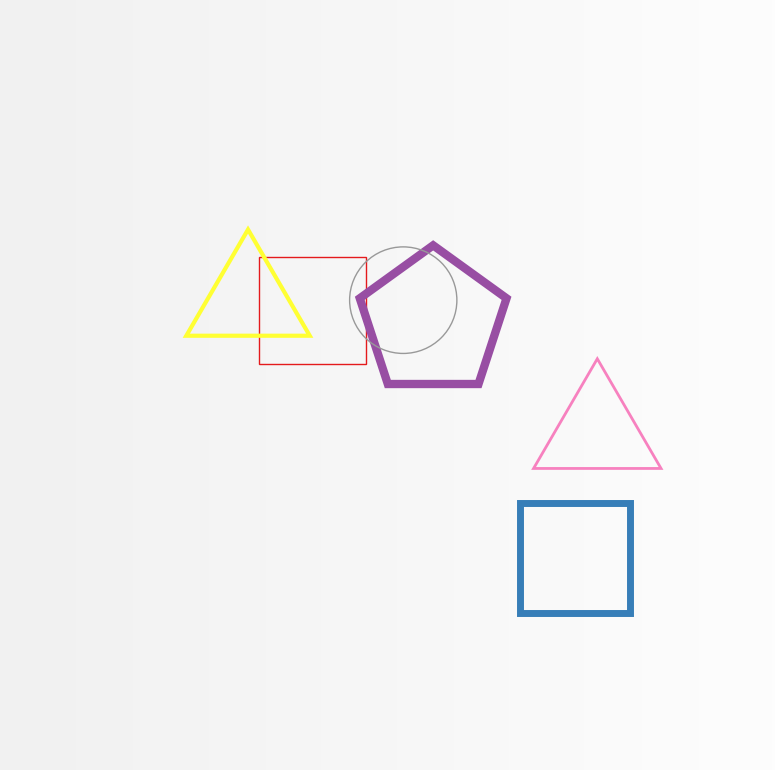[{"shape": "square", "thickness": 0.5, "radius": 0.35, "center": [0.403, 0.597]}, {"shape": "square", "thickness": 2.5, "radius": 0.35, "center": [0.743, 0.275]}, {"shape": "pentagon", "thickness": 3, "radius": 0.5, "center": [0.559, 0.582]}, {"shape": "triangle", "thickness": 1.5, "radius": 0.46, "center": [0.32, 0.61]}, {"shape": "triangle", "thickness": 1, "radius": 0.47, "center": [0.771, 0.439]}, {"shape": "circle", "thickness": 0.5, "radius": 0.35, "center": [0.52, 0.61]}]